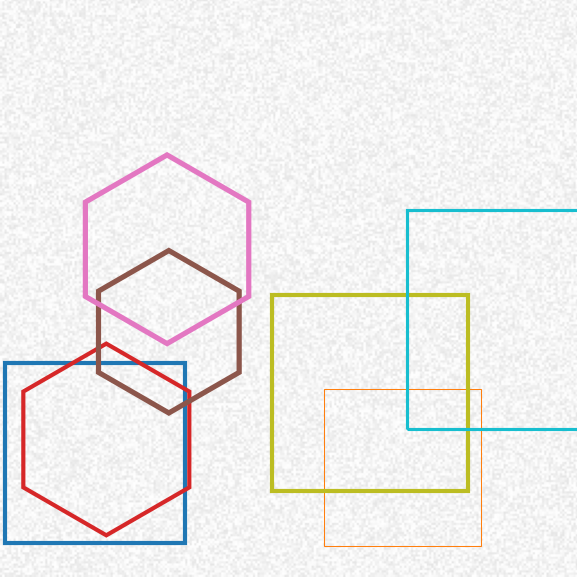[{"shape": "square", "thickness": 2, "radius": 0.78, "center": [0.165, 0.214]}, {"shape": "square", "thickness": 0.5, "radius": 0.68, "center": [0.697, 0.19]}, {"shape": "hexagon", "thickness": 2, "radius": 0.83, "center": [0.184, 0.238]}, {"shape": "hexagon", "thickness": 2.5, "radius": 0.7, "center": [0.292, 0.425]}, {"shape": "hexagon", "thickness": 2.5, "radius": 0.82, "center": [0.289, 0.567]}, {"shape": "square", "thickness": 2, "radius": 0.85, "center": [0.641, 0.319]}, {"shape": "square", "thickness": 1.5, "radius": 0.95, "center": [0.896, 0.446]}]